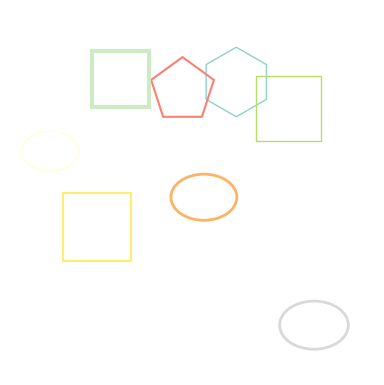[{"shape": "hexagon", "thickness": 1, "radius": 0.45, "center": [0.614, 0.787]}, {"shape": "oval", "thickness": 0.5, "radius": 0.37, "center": [0.131, 0.607]}, {"shape": "pentagon", "thickness": 1.5, "radius": 0.43, "center": [0.474, 0.766]}, {"shape": "oval", "thickness": 2, "radius": 0.43, "center": [0.53, 0.488]}, {"shape": "square", "thickness": 1, "radius": 0.42, "center": [0.749, 0.718]}, {"shape": "oval", "thickness": 2, "radius": 0.45, "center": [0.816, 0.155]}, {"shape": "square", "thickness": 3, "radius": 0.37, "center": [0.314, 0.794]}, {"shape": "square", "thickness": 1.5, "radius": 0.44, "center": [0.251, 0.41]}]